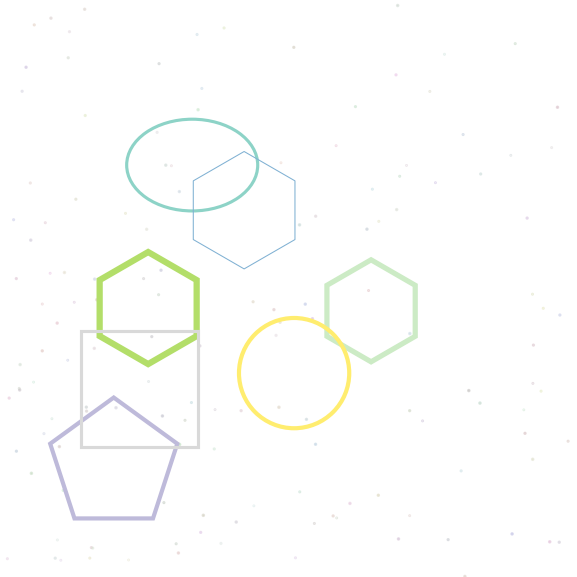[{"shape": "oval", "thickness": 1.5, "radius": 0.57, "center": [0.333, 0.713]}, {"shape": "pentagon", "thickness": 2, "radius": 0.58, "center": [0.197, 0.195]}, {"shape": "hexagon", "thickness": 0.5, "radius": 0.51, "center": [0.423, 0.635]}, {"shape": "hexagon", "thickness": 3, "radius": 0.48, "center": [0.257, 0.466]}, {"shape": "square", "thickness": 1.5, "radius": 0.5, "center": [0.241, 0.325]}, {"shape": "hexagon", "thickness": 2.5, "radius": 0.44, "center": [0.643, 0.461]}, {"shape": "circle", "thickness": 2, "radius": 0.48, "center": [0.509, 0.353]}]